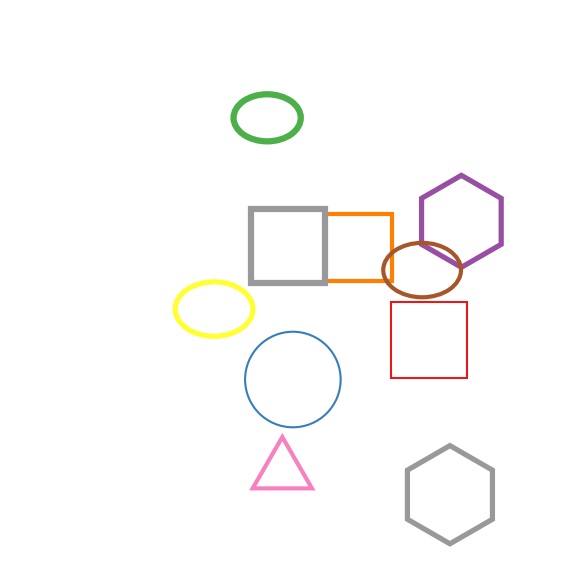[{"shape": "square", "thickness": 1, "radius": 0.33, "center": [0.743, 0.41]}, {"shape": "circle", "thickness": 1, "radius": 0.41, "center": [0.507, 0.342]}, {"shape": "oval", "thickness": 3, "radius": 0.29, "center": [0.463, 0.795]}, {"shape": "hexagon", "thickness": 2.5, "radius": 0.4, "center": [0.799, 0.616]}, {"shape": "square", "thickness": 2, "radius": 0.29, "center": [0.62, 0.57]}, {"shape": "oval", "thickness": 2.5, "radius": 0.34, "center": [0.371, 0.464]}, {"shape": "oval", "thickness": 2, "radius": 0.34, "center": [0.731, 0.531]}, {"shape": "triangle", "thickness": 2, "radius": 0.3, "center": [0.489, 0.183]}, {"shape": "square", "thickness": 3, "radius": 0.32, "center": [0.499, 0.573]}, {"shape": "hexagon", "thickness": 2.5, "radius": 0.43, "center": [0.779, 0.143]}]